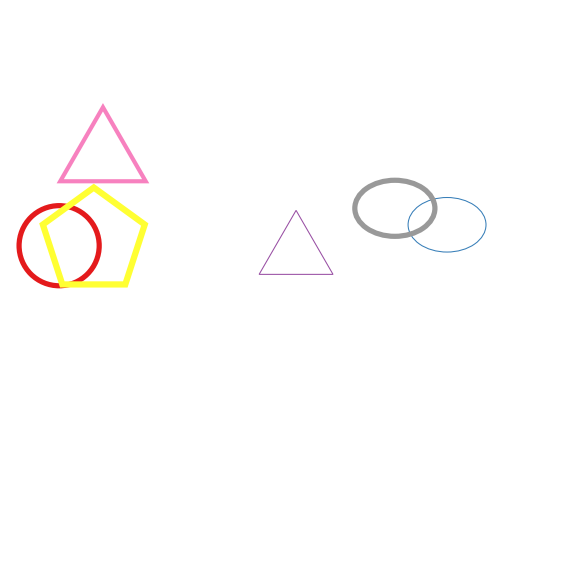[{"shape": "circle", "thickness": 2.5, "radius": 0.35, "center": [0.102, 0.574]}, {"shape": "oval", "thickness": 0.5, "radius": 0.34, "center": [0.774, 0.61]}, {"shape": "triangle", "thickness": 0.5, "radius": 0.37, "center": [0.513, 0.561]}, {"shape": "pentagon", "thickness": 3, "radius": 0.46, "center": [0.162, 0.582]}, {"shape": "triangle", "thickness": 2, "radius": 0.43, "center": [0.178, 0.728]}, {"shape": "oval", "thickness": 2.5, "radius": 0.35, "center": [0.684, 0.638]}]